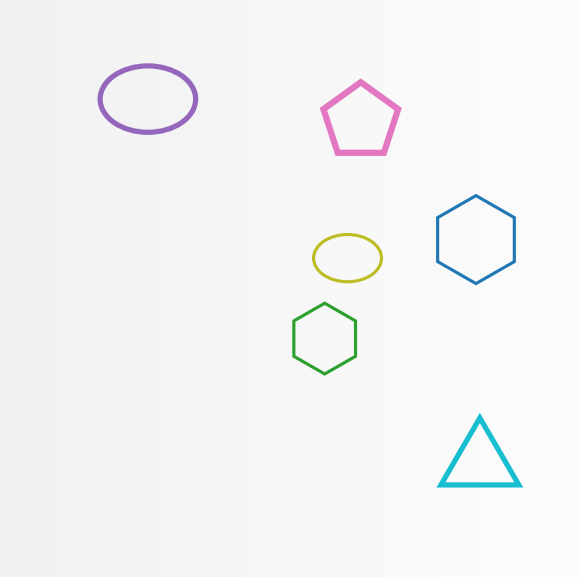[{"shape": "hexagon", "thickness": 1.5, "radius": 0.38, "center": [0.819, 0.584]}, {"shape": "hexagon", "thickness": 1.5, "radius": 0.31, "center": [0.559, 0.413]}, {"shape": "oval", "thickness": 2.5, "radius": 0.41, "center": [0.254, 0.828]}, {"shape": "pentagon", "thickness": 3, "radius": 0.34, "center": [0.621, 0.789]}, {"shape": "oval", "thickness": 1.5, "radius": 0.29, "center": [0.598, 0.552]}, {"shape": "triangle", "thickness": 2.5, "radius": 0.39, "center": [0.826, 0.198]}]